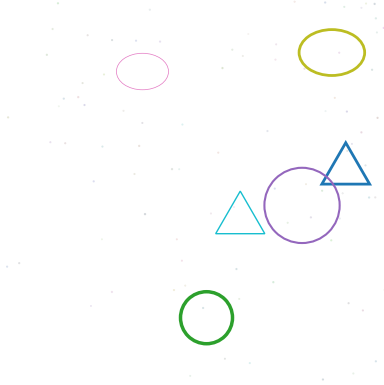[{"shape": "triangle", "thickness": 2, "radius": 0.36, "center": [0.898, 0.558]}, {"shape": "circle", "thickness": 2.5, "radius": 0.34, "center": [0.536, 0.175]}, {"shape": "circle", "thickness": 1.5, "radius": 0.49, "center": [0.785, 0.466]}, {"shape": "oval", "thickness": 0.5, "radius": 0.34, "center": [0.37, 0.814]}, {"shape": "oval", "thickness": 2, "radius": 0.43, "center": [0.862, 0.864]}, {"shape": "triangle", "thickness": 1, "radius": 0.37, "center": [0.624, 0.43]}]